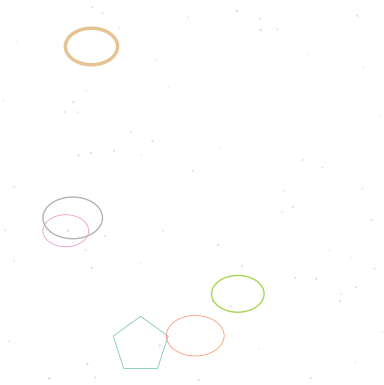[{"shape": "pentagon", "thickness": 0.5, "radius": 0.37, "center": [0.365, 0.104]}, {"shape": "oval", "thickness": 0.5, "radius": 0.38, "center": [0.507, 0.128]}, {"shape": "oval", "thickness": 0.5, "radius": 0.3, "center": [0.171, 0.401]}, {"shape": "oval", "thickness": 1, "radius": 0.34, "center": [0.618, 0.237]}, {"shape": "oval", "thickness": 2.5, "radius": 0.34, "center": [0.238, 0.879]}, {"shape": "oval", "thickness": 1, "radius": 0.39, "center": [0.189, 0.434]}]